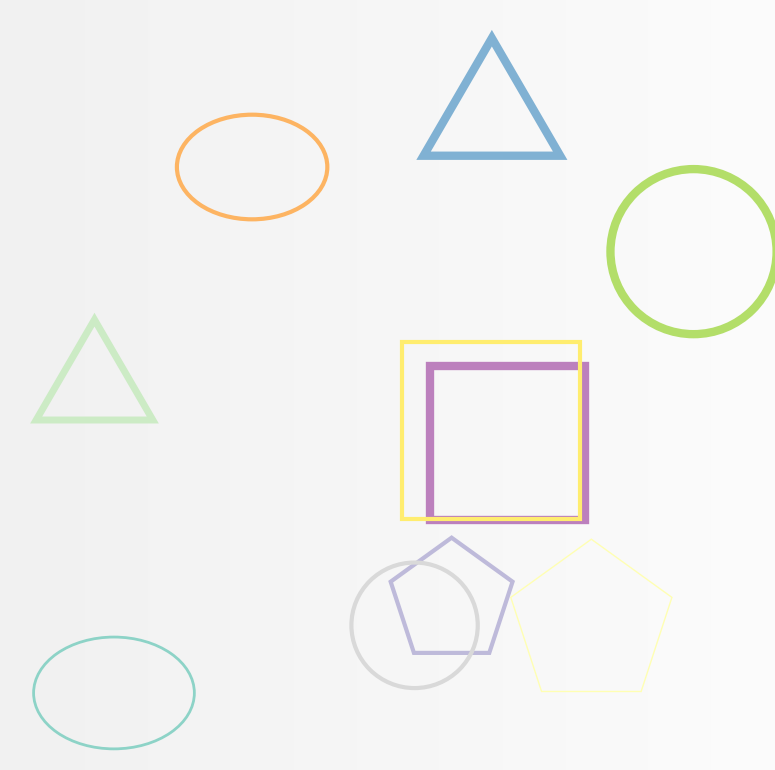[{"shape": "oval", "thickness": 1, "radius": 0.52, "center": [0.147, 0.1]}, {"shape": "pentagon", "thickness": 0.5, "radius": 0.55, "center": [0.763, 0.19]}, {"shape": "pentagon", "thickness": 1.5, "radius": 0.41, "center": [0.583, 0.219]}, {"shape": "triangle", "thickness": 3, "radius": 0.51, "center": [0.635, 0.849]}, {"shape": "oval", "thickness": 1.5, "radius": 0.49, "center": [0.325, 0.783]}, {"shape": "circle", "thickness": 3, "radius": 0.54, "center": [0.895, 0.673]}, {"shape": "circle", "thickness": 1.5, "radius": 0.41, "center": [0.535, 0.188]}, {"shape": "square", "thickness": 3, "radius": 0.5, "center": [0.654, 0.425]}, {"shape": "triangle", "thickness": 2.5, "radius": 0.43, "center": [0.122, 0.498]}, {"shape": "square", "thickness": 1.5, "radius": 0.57, "center": [0.634, 0.441]}]